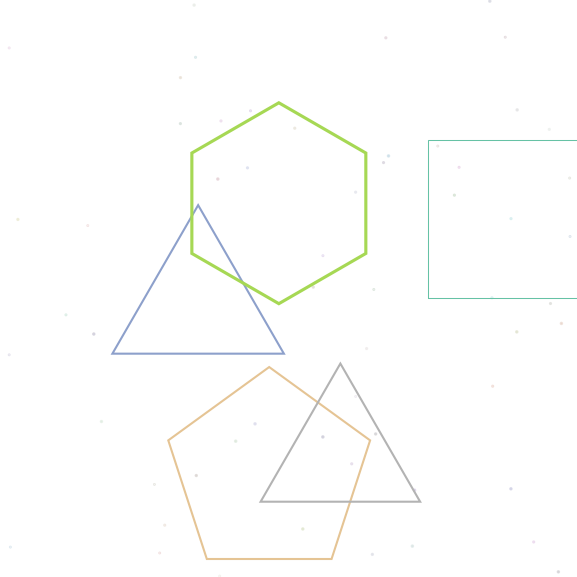[{"shape": "square", "thickness": 0.5, "radius": 0.68, "center": [0.877, 0.621]}, {"shape": "triangle", "thickness": 1, "radius": 0.86, "center": [0.343, 0.472]}, {"shape": "hexagon", "thickness": 1.5, "radius": 0.87, "center": [0.483, 0.647]}, {"shape": "pentagon", "thickness": 1, "radius": 0.92, "center": [0.466, 0.18]}, {"shape": "triangle", "thickness": 1, "radius": 0.8, "center": [0.589, 0.21]}]